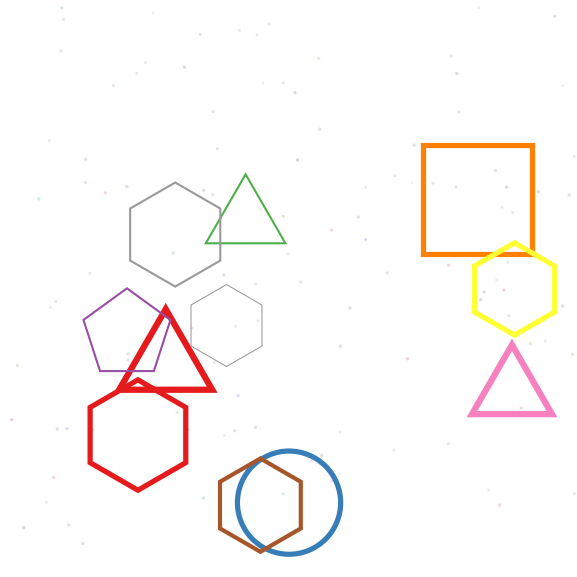[{"shape": "triangle", "thickness": 3, "radius": 0.47, "center": [0.287, 0.371]}, {"shape": "hexagon", "thickness": 2.5, "radius": 0.48, "center": [0.239, 0.246]}, {"shape": "circle", "thickness": 2.5, "radius": 0.45, "center": [0.501, 0.129]}, {"shape": "triangle", "thickness": 1, "radius": 0.4, "center": [0.425, 0.618]}, {"shape": "pentagon", "thickness": 1, "radius": 0.4, "center": [0.22, 0.421]}, {"shape": "square", "thickness": 2.5, "radius": 0.47, "center": [0.827, 0.653]}, {"shape": "hexagon", "thickness": 2.5, "radius": 0.4, "center": [0.891, 0.499]}, {"shape": "hexagon", "thickness": 2, "radius": 0.4, "center": [0.451, 0.124]}, {"shape": "triangle", "thickness": 3, "radius": 0.4, "center": [0.887, 0.322]}, {"shape": "hexagon", "thickness": 0.5, "radius": 0.35, "center": [0.392, 0.435]}, {"shape": "hexagon", "thickness": 1, "radius": 0.45, "center": [0.303, 0.593]}]